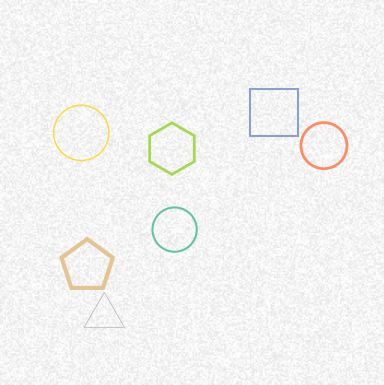[{"shape": "circle", "thickness": 1.5, "radius": 0.29, "center": [0.454, 0.404]}, {"shape": "circle", "thickness": 2, "radius": 0.3, "center": [0.841, 0.622]}, {"shape": "square", "thickness": 1.5, "radius": 0.31, "center": [0.711, 0.708]}, {"shape": "hexagon", "thickness": 2, "radius": 0.33, "center": [0.447, 0.614]}, {"shape": "circle", "thickness": 1, "radius": 0.36, "center": [0.211, 0.655]}, {"shape": "pentagon", "thickness": 3, "radius": 0.35, "center": [0.226, 0.309]}, {"shape": "triangle", "thickness": 0.5, "radius": 0.3, "center": [0.271, 0.18]}]